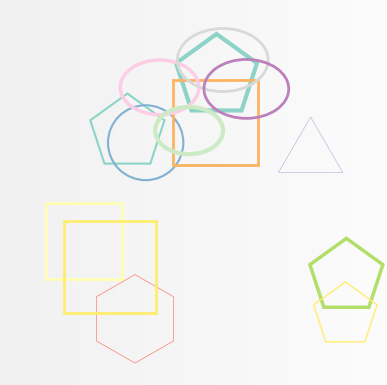[{"shape": "pentagon", "thickness": 3, "radius": 0.55, "center": [0.559, 0.802]}, {"shape": "pentagon", "thickness": 1.5, "radius": 0.5, "center": [0.329, 0.656]}, {"shape": "square", "thickness": 2, "radius": 0.49, "center": [0.217, 0.373]}, {"shape": "triangle", "thickness": 0.5, "radius": 0.48, "center": [0.802, 0.6]}, {"shape": "hexagon", "thickness": 0.5, "radius": 0.57, "center": [0.348, 0.172]}, {"shape": "circle", "thickness": 1.5, "radius": 0.49, "center": [0.376, 0.629]}, {"shape": "square", "thickness": 2, "radius": 0.55, "center": [0.557, 0.682]}, {"shape": "pentagon", "thickness": 2.5, "radius": 0.49, "center": [0.894, 0.282]}, {"shape": "oval", "thickness": 2.5, "radius": 0.51, "center": [0.412, 0.773]}, {"shape": "oval", "thickness": 2, "radius": 0.59, "center": [0.575, 0.844]}, {"shape": "oval", "thickness": 2, "radius": 0.55, "center": [0.636, 0.769]}, {"shape": "oval", "thickness": 3, "radius": 0.44, "center": [0.488, 0.661]}, {"shape": "pentagon", "thickness": 1, "radius": 0.43, "center": [0.891, 0.182]}, {"shape": "square", "thickness": 2, "radius": 0.59, "center": [0.284, 0.307]}]